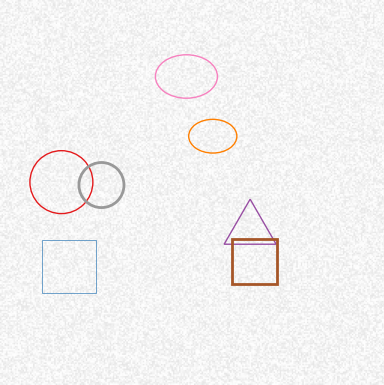[{"shape": "circle", "thickness": 1, "radius": 0.41, "center": [0.159, 0.527]}, {"shape": "square", "thickness": 0.5, "radius": 0.35, "center": [0.179, 0.308]}, {"shape": "triangle", "thickness": 1, "radius": 0.39, "center": [0.65, 0.405]}, {"shape": "oval", "thickness": 1, "radius": 0.31, "center": [0.553, 0.646]}, {"shape": "square", "thickness": 2, "radius": 0.29, "center": [0.66, 0.32]}, {"shape": "oval", "thickness": 1, "radius": 0.4, "center": [0.484, 0.801]}, {"shape": "circle", "thickness": 2, "radius": 0.29, "center": [0.264, 0.519]}]